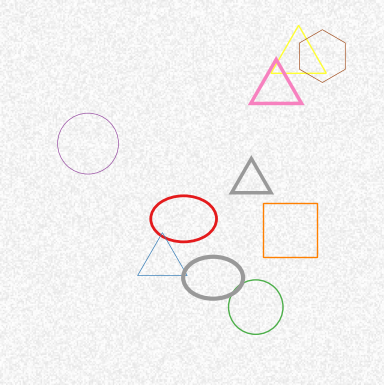[{"shape": "oval", "thickness": 2, "radius": 0.43, "center": [0.477, 0.432]}, {"shape": "triangle", "thickness": 0.5, "radius": 0.37, "center": [0.422, 0.321]}, {"shape": "circle", "thickness": 1, "radius": 0.35, "center": [0.664, 0.202]}, {"shape": "circle", "thickness": 0.5, "radius": 0.4, "center": [0.229, 0.627]}, {"shape": "square", "thickness": 1, "radius": 0.35, "center": [0.753, 0.403]}, {"shape": "triangle", "thickness": 1, "radius": 0.42, "center": [0.776, 0.851]}, {"shape": "hexagon", "thickness": 0.5, "radius": 0.34, "center": [0.837, 0.854]}, {"shape": "triangle", "thickness": 2.5, "radius": 0.38, "center": [0.717, 0.769]}, {"shape": "triangle", "thickness": 2.5, "radius": 0.3, "center": [0.653, 0.529]}, {"shape": "oval", "thickness": 3, "radius": 0.39, "center": [0.554, 0.279]}]